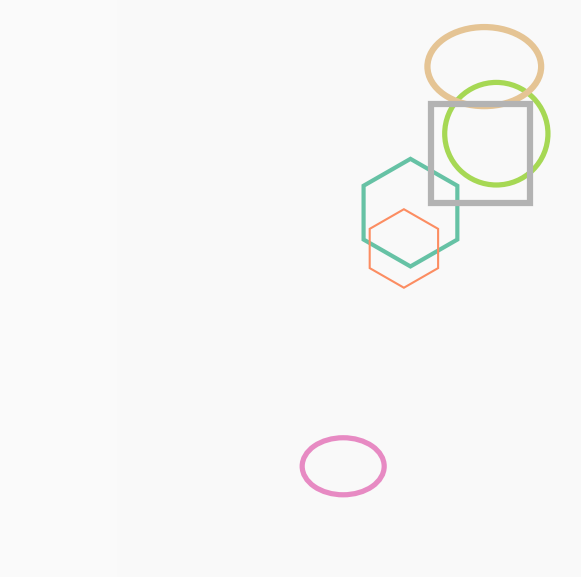[{"shape": "hexagon", "thickness": 2, "radius": 0.47, "center": [0.706, 0.631]}, {"shape": "hexagon", "thickness": 1, "radius": 0.34, "center": [0.695, 0.569]}, {"shape": "oval", "thickness": 2.5, "radius": 0.35, "center": [0.59, 0.192]}, {"shape": "circle", "thickness": 2.5, "radius": 0.44, "center": [0.854, 0.768]}, {"shape": "oval", "thickness": 3, "radius": 0.49, "center": [0.833, 0.884]}, {"shape": "square", "thickness": 3, "radius": 0.43, "center": [0.826, 0.733]}]